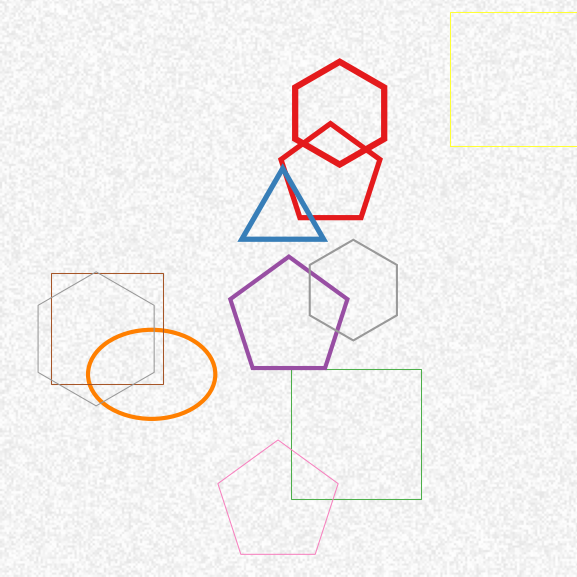[{"shape": "hexagon", "thickness": 3, "radius": 0.45, "center": [0.588, 0.803]}, {"shape": "pentagon", "thickness": 2.5, "radius": 0.45, "center": [0.572, 0.695]}, {"shape": "triangle", "thickness": 2.5, "radius": 0.41, "center": [0.49, 0.626]}, {"shape": "square", "thickness": 0.5, "radius": 0.56, "center": [0.617, 0.247]}, {"shape": "pentagon", "thickness": 2, "radius": 0.53, "center": [0.5, 0.448]}, {"shape": "oval", "thickness": 2, "radius": 0.55, "center": [0.263, 0.351]}, {"shape": "square", "thickness": 0.5, "radius": 0.58, "center": [0.896, 0.862]}, {"shape": "square", "thickness": 0.5, "radius": 0.48, "center": [0.185, 0.43]}, {"shape": "pentagon", "thickness": 0.5, "radius": 0.55, "center": [0.481, 0.128]}, {"shape": "hexagon", "thickness": 0.5, "radius": 0.58, "center": [0.166, 0.412]}, {"shape": "hexagon", "thickness": 1, "radius": 0.44, "center": [0.612, 0.497]}]